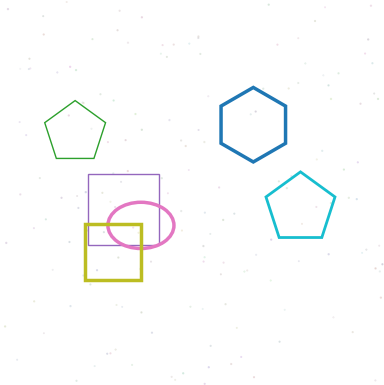[{"shape": "hexagon", "thickness": 2.5, "radius": 0.48, "center": [0.658, 0.676]}, {"shape": "pentagon", "thickness": 1, "radius": 0.42, "center": [0.195, 0.656]}, {"shape": "square", "thickness": 1, "radius": 0.46, "center": [0.321, 0.455]}, {"shape": "oval", "thickness": 2.5, "radius": 0.43, "center": [0.366, 0.415]}, {"shape": "square", "thickness": 2.5, "radius": 0.36, "center": [0.294, 0.344]}, {"shape": "pentagon", "thickness": 2, "radius": 0.47, "center": [0.78, 0.459]}]